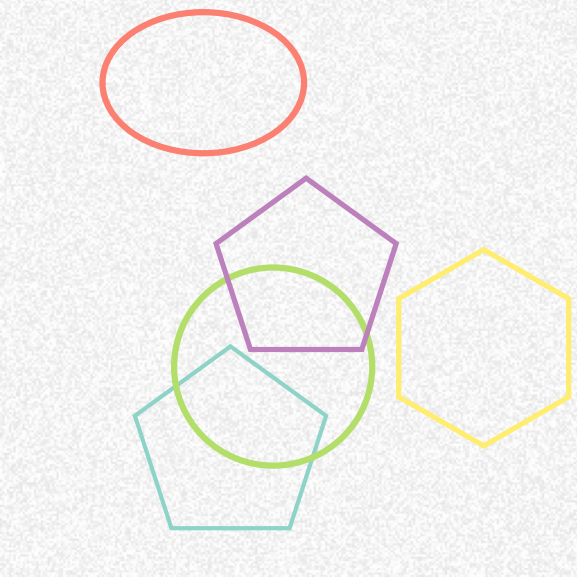[{"shape": "pentagon", "thickness": 2, "radius": 0.87, "center": [0.399, 0.225]}, {"shape": "oval", "thickness": 3, "radius": 0.87, "center": [0.352, 0.856]}, {"shape": "circle", "thickness": 3, "radius": 0.86, "center": [0.473, 0.364]}, {"shape": "pentagon", "thickness": 2.5, "radius": 0.82, "center": [0.53, 0.527]}, {"shape": "hexagon", "thickness": 2.5, "radius": 0.85, "center": [0.838, 0.397]}]